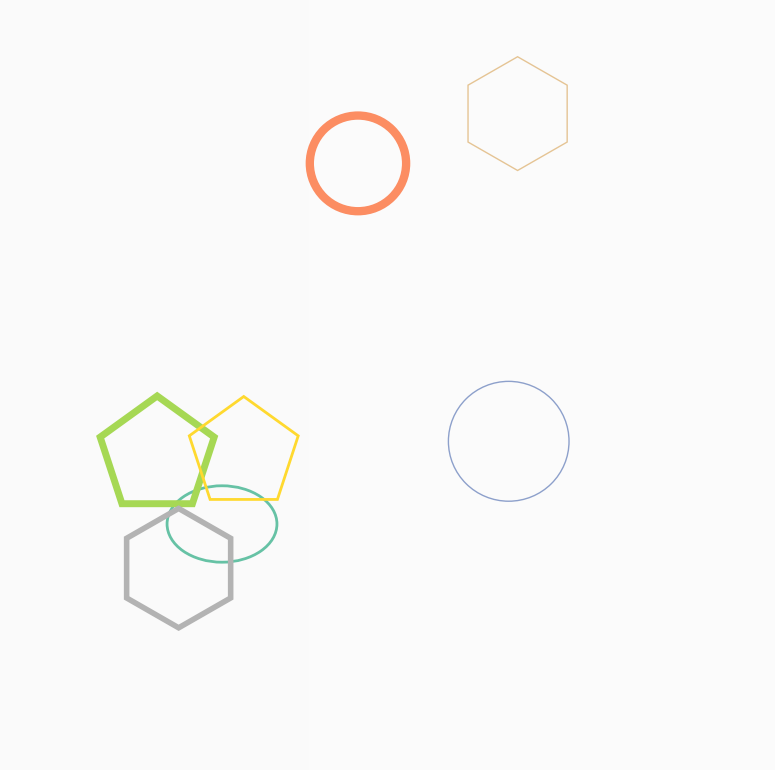[{"shape": "oval", "thickness": 1, "radius": 0.35, "center": [0.286, 0.319]}, {"shape": "circle", "thickness": 3, "radius": 0.31, "center": [0.462, 0.788]}, {"shape": "circle", "thickness": 0.5, "radius": 0.39, "center": [0.656, 0.427]}, {"shape": "pentagon", "thickness": 2.5, "radius": 0.39, "center": [0.203, 0.408]}, {"shape": "pentagon", "thickness": 1, "radius": 0.37, "center": [0.315, 0.411]}, {"shape": "hexagon", "thickness": 0.5, "radius": 0.37, "center": [0.668, 0.852]}, {"shape": "hexagon", "thickness": 2, "radius": 0.39, "center": [0.231, 0.262]}]